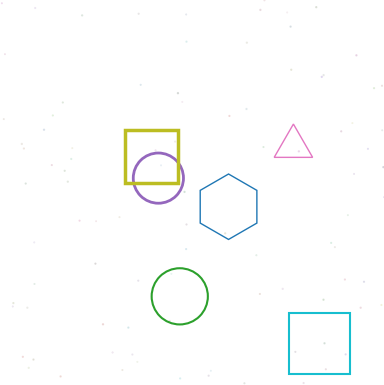[{"shape": "hexagon", "thickness": 1, "radius": 0.42, "center": [0.594, 0.463]}, {"shape": "circle", "thickness": 1.5, "radius": 0.36, "center": [0.467, 0.23]}, {"shape": "circle", "thickness": 2, "radius": 0.33, "center": [0.411, 0.537]}, {"shape": "triangle", "thickness": 1, "radius": 0.29, "center": [0.762, 0.62]}, {"shape": "square", "thickness": 2.5, "radius": 0.34, "center": [0.393, 0.595]}, {"shape": "square", "thickness": 1.5, "radius": 0.4, "center": [0.831, 0.108]}]